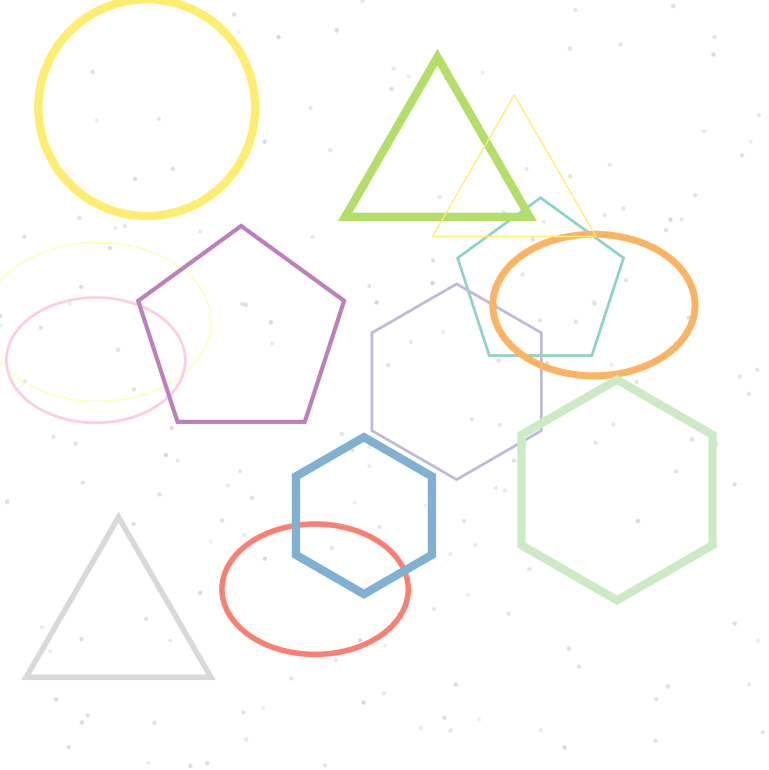[{"shape": "pentagon", "thickness": 1, "radius": 0.57, "center": [0.702, 0.63]}, {"shape": "oval", "thickness": 0.5, "radius": 0.74, "center": [0.127, 0.582]}, {"shape": "hexagon", "thickness": 1, "radius": 0.64, "center": [0.593, 0.504]}, {"shape": "oval", "thickness": 2, "radius": 0.6, "center": [0.409, 0.235]}, {"shape": "hexagon", "thickness": 3, "radius": 0.51, "center": [0.473, 0.33]}, {"shape": "oval", "thickness": 2.5, "radius": 0.66, "center": [0.771, 0.604]}, {"shape": "triangle", "thickness": 3, "radius": 0.69, "center": [0.568, 0.787]}, {"shape": "oval", "thickness": 1, "radius": 0.58, "center": [0.124, 0.532]}, {"shape": "triangle", "thickness": 2, "radius": 0.69, "center": [0.154, 0.19]}, {"shape": "pentagon", "thickness": 1.5, "radius": 0.7, "center": [0.313, 0.566]}, {"shape": "hexagon", "thickness": 3, "radius": 0.72, "center": [0.801, 0.364]}, {"shape": "triangle", "thickness": 0.5, "radius": 0.61, "center": [0.668, 0.754]}, {"shape": "circle", "thickness": 3, "radius": 0.7, "center": [0.191, 0.86]}]